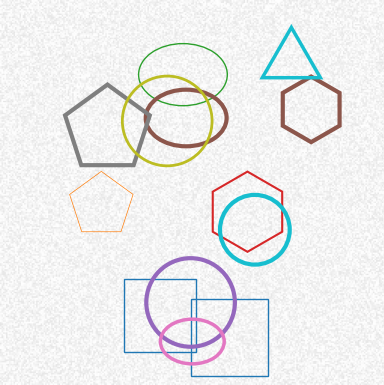[{"shape": "square", "thickness": 1, "radius": 0.47, "center": [0.416, 0.181]}, {"shape": "square", "thickness": 1, "radius": 0.5, "center": [0.596, 0.122]}, {"shape": "pentagon", "thickness": 0.5, "radius": 0.43, "center": [0.263, 0.468]}, {"shape": "oval", "thickness": 1, "radius": 0.58, "center": [0.475, 0.806]}, {"shape": "hexagon", "thickness": 1.5, "radius": 0.52, "center": [0.643, 0.45]}, {"shape": "circle", "thickness": 3, "radius": 0.58, "center": [0.495, 0.214]}, {"shape": "oval", "thickness": 3, "radius": 0.53, "center": [0.484, 0.694]}, {"shape": "hexagon", "thickness": 3, "radius": 0.43, "center": [0.808, 0.716]}, {"shape": "oval", "thickness": 2.5, "radius": 0.41, "center": [0.499, 0.113]}, {"shape": "pentagon", "thickness": 3, "radius": 0.58, "center": [0.279, 0.665]}, {"shape": "circle", "thickness": 2, "radius": 0.58, "center": [0.434, 0.686]}, {"shape": "triangle", "thickness": 2.5, "radius": 0.44, "center": [0.757, 0.842]}, {"shape": "circle", "thickness": 3, "radius": 0.45, "center": [0.662, 0.403]}]